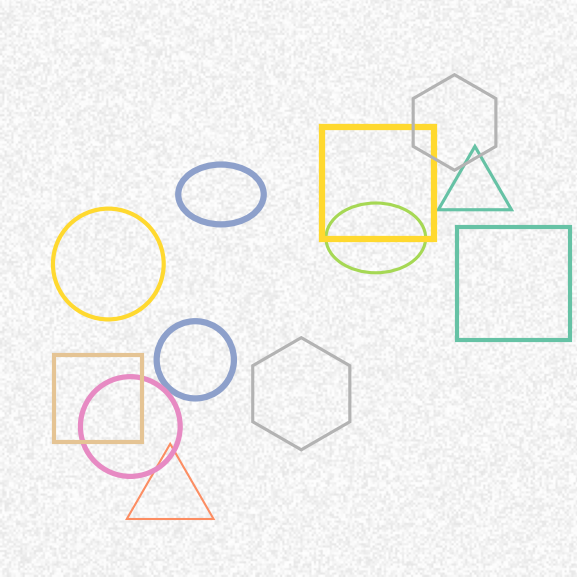[{"shape": "triangle", "thickness": 1.5, "radius": 0.37, "center": [0.822, 0.673]}, {"shape": "square", "thickness": 2, "radius": 0.49, "center": [0.889, 0.508]}, {"shape": "triangle", "thickness": 1, "radius": 0.43, "center": [0.295, 0.144]}, {"shape": "oval", "thickness": 3, "radius": 0.37, "center": [0.383, 0.662]}, {"shape": "circle", "thickness": 3, "radius": 0.33, "center": [0.338, 0.376]}, {"shape": "circle", "thickness": 2.5, "radius": 0.43, "center": [0.226, 0.261]}, {"shape": "oval", "thickness": 1.5, "radius": 0.43, "center": [0.651, 0.587]}, {"shape": "circle", "thickness": 2, "radius": 0.48, "center": [0.188, 0.542]}, {"shape": "square", "thickness": 3, "radius": 0.49, "center": [0.655, 0.682]}, {"shape": "square", "thickness": 2, "radius": 0.38, "center": [0.169, 0.309]}, {"shape": "hexagon", "thickness": 1.5, "radius": 0.49, "center": [0.522, 0.317]}, {"shape": "hexagon", "thickness": 1.5, "radius": 0.41, "center": [0.787, 0.787]}]